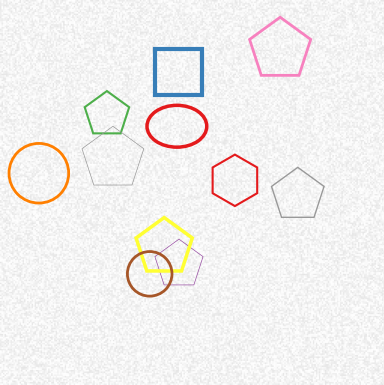[{"shape": "oval", "thickness": 2.5, "radius": 0.39, "center": [0.459, 0.672]}, {"shape": "hexagon", "thickness": 1.5, "radius": 0.33, "center": [0.61, 0.532]}, {"shape": "square", "thickness": 3, "radius": 0.3, "center": [0.464, 0.812]}, {"shape": "pentagon", "thickness": 1.5, "radius": 0.3, "center": [0.278, 0.703]}, {"shape": "pentagon", "thickness": 0.5, "radius": 0.33, "center": [0.465, 0.313]}, {"shape": "circle", "thickness": 2, "radius": 0.39, "center": [0.101, 0.55]}, {"shape": "pentagon", "thickness": 2.5, "radius": 0.38, "center": [0.426, 0.358]}, {"shape": "circle", "thickness": 2, "radius": 0.29, "center": [0.389, 0.289]}, {"shape": "pentagon", "thickness": 2, "radius": 0.42, "center": [0.728, 0.872]}, {"shape": "pentagon", "thickness": 0.5, "radius": 0.42, "center": [0.293, 0.588]}, {"shape": "pentagon", "thickness": 1, "radius": 0.36, "center": [0.773, 0.494]}]